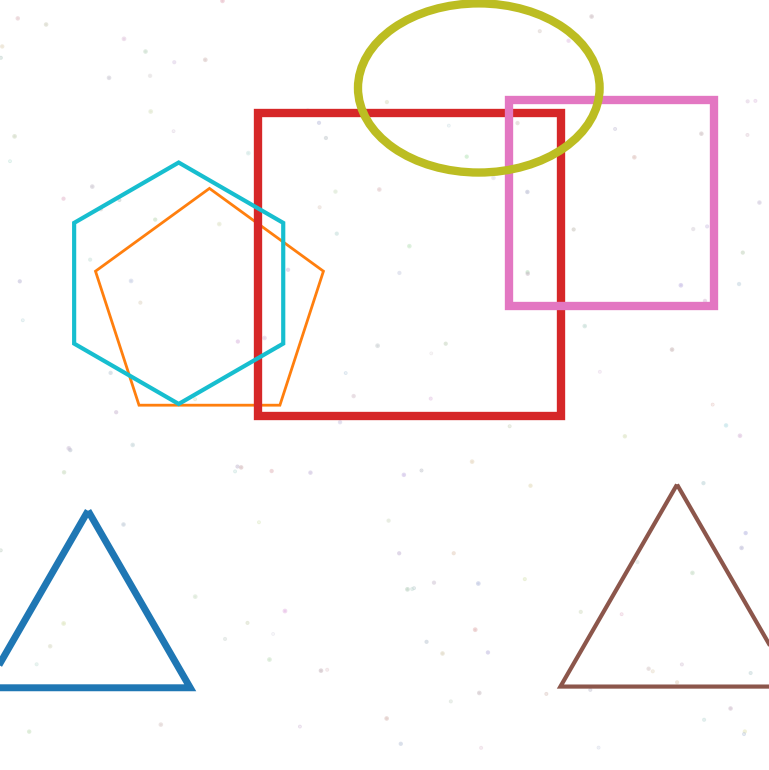[{"shape": "triangle", "thickness": 2.5, "radius": 0.77, "center": [0.114, 0.183]}, {"shape": "pentagon", "thickness": 1, "radius": 0.78, "center": [0.272, 0.6]}, {"shape": "square", "thickness": 3, "radius": 0.98, "center": [0.532, 0.657]}, {"shape": "triangle", "thickness": 1.5, "radius": 0.87, "center": [0.879, 0.196]}, {"shape": "square", "thickness": 3, "radius": 0.67, "center": [0.794, 0.736]}, {"shape": "oval", "thickness": 3, "radius": 0.78, "center": [0.622, 0.886]}, {"shape": "hexagon", "thickness": 1.5, "radius": 0.78, "center": [0.232, 0.632]}]